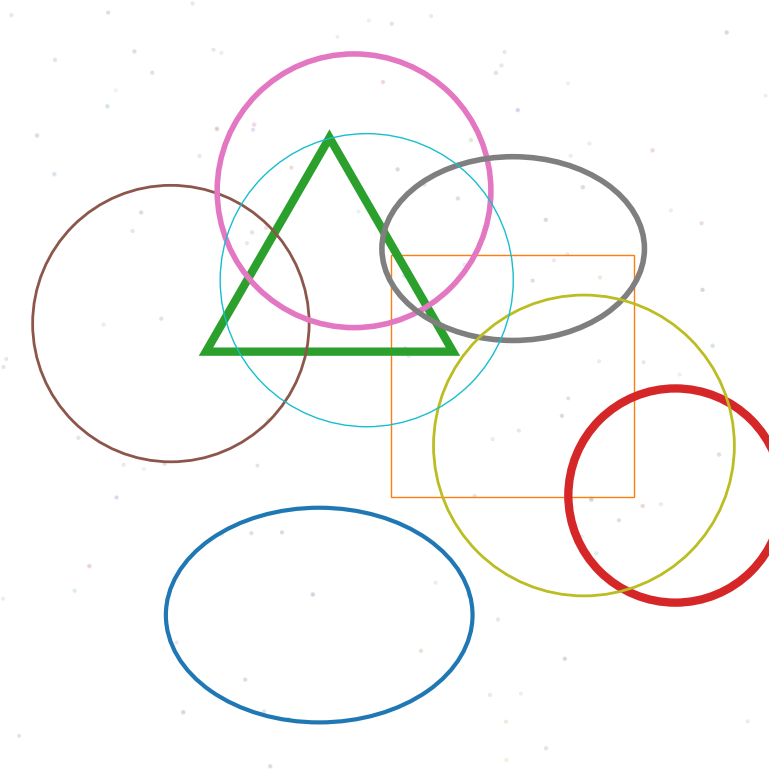[{"shape": "oval", "thickness": 1.5, "radius": 1.0, "center": [0.415, 0.201]}, {"shape": "square", "thickness": 0.5, "radius": 0.79, "center": [0.665, 0.512]}, {"shape": "triangle", "thickness": 3, "radius": 0.93, "center": [0.428, 0.636]}, {"shape": "circle", "thickness": 3, "radius": 0.7, "center": [0.877, 0.356]}, {"shape": "circle", "thickness": 1, "radius": 0.9, "center": [0.222, 0.58]}, {"shape": "circle", "thickness": 2, "radius": 0.89, "center": [0.46, 0.752]}, {"shape": "oval", "thickness": 2, "radius": 0.85, "center": [0.666, 0.677]}, {"shape": "circle", "thickness": 1, "radius": 0.98, "center": [0.758, 0.421]}, {"shape": "circle", "thickness": 0.5, "radius": 0.95, "center": [0.476, 0.636]}]